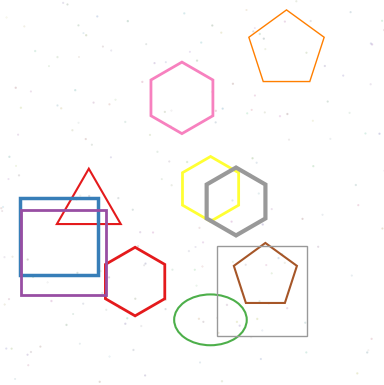[{"shape": "hexagon", "thickness": 2, "radius": 0.45, "center": [0.351, 0.269]}, {"shape": "triangle", "thickness": 1.5, "radius": 0.48, "center": [0.231, 0.466]}, {"shape": "square", "thickness": 2.5, "radius": 0.5, "center": [0.154, 0.385]}, {"shape": "oval", "thickness": 1.5, "radius": 0.47, "center": [0.547, 0.169]}, {"shape": "square", "thickness": 2, "radius": 0.55, "center": [0.165, 0.345]}, {"shape": "pentagon", "thickness": 1, "radius": 0.51, "center": [0.744, 0.871]}, {"shape": "hexagon", "thickness": 2, "radius": 0.42, "center": [0.547, 0.509]}, {"shape": "pentagon", "thickness": 1.5, "radius": 0.43, "center": [0.689, 0.283]}, {"shape": "hexagon", "thickness": 2, "radius": 0.46, "center": [0.473, 0.746]}, {"shape": "hexagon", "thickness": 3, "radius": 0.44, "center": [0.613, 0.477]}, {"shape": "square", "thickness": 1, "radius": 0.58, "center": [0.68, 0.245]}]